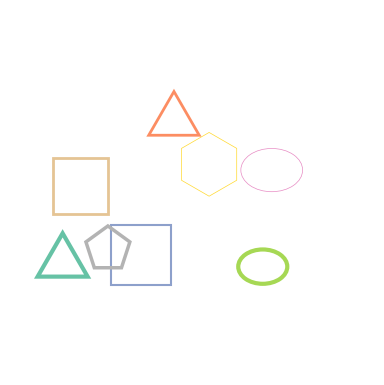[{"shape": "triangle", "thickness": 3, "radius": 0.38, "center": [0.163, 0.319]}, {"shape": "triangle", "thickness": 2, "radius": 0.38, "center": [0.452, 0.687]}, {"shape": "square", "thickness": 1.5, "radius": 0.39, "center": [0.367, 0.338]}, {"shape": "oval", "thickness": 0.5, "radius": 0.4, "center": [0.706, 0.558]}, {"shape": "oval", "thickness": 3, "radius": 0.32, "center": [0.683, 0.307]}, {"shape": "hexagon", "thickness": 0.5, "radius": 0.41, "center": [0.543, 0.573]}, {"shape": "square", "thickness": 2, "radius": 0.36, "center": [0.209, 0.518]}, {"shape": "pentagon", "thickness": 2.5, "radius": 0.3, "center": [0.28, 0.353]}]